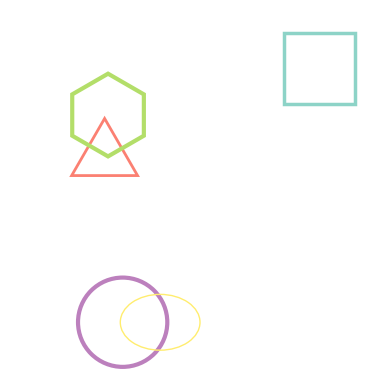[{"shape": "square", "thickness": 2.5, "radius": 0.46, "center": [0.829, 0.822]}, {"shape": "triangle", "thickness": 2, "radius": 0.49, "center": [0.272, 0.593]}, {"shape": "hexagon", "thickness": 3, "radius": 0.54, "center": [0.281, 0.701]}, {"shape": "circle", "thickness": 3, "radius": 0.58, "center": [0.319, 0.163]}, {"shape": "oval", "thickness": 1, "radius": 0.52, "center": [0.416, 0.163]}]